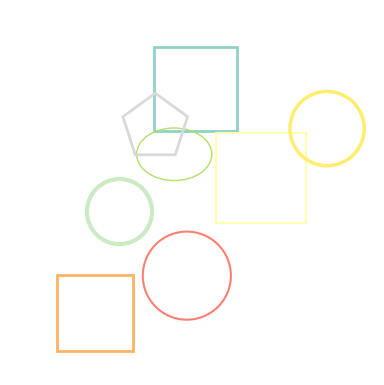[{"shape": "square", "thickness": 2, "radius": 0.54, "center": [0.507, 0.769]}, {"shape": "square", "thickness": 1.5, "radius": 0.58, "center": [0.678, 0.539]}, {"shape": "circle", "thickness": 1.5, "radius": 0.57, "center": [0.485, 0.284]}, {"shape": "square", "thickness": 2, "radius": 0.49, "center": [0.247, 0.188]}, {"shape": "oval", "thickness": 1, "radius": 0.49, "center": [0.453, 0.599]}, {"shape": "pentagon", "thickness": 2, "radius": 0.44, "center": [0.403, 0.669]}, {"shape": "circle", "thickness": 3, "radius": 0.42, "center": [0.31, 0.451]}, {"shape": "circle", "thickness": 2.5, "radius": 0.48, "center": [0.85, 0.666]}]